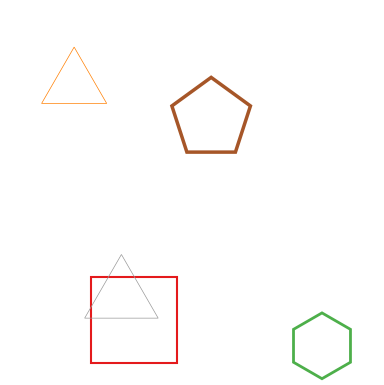[{"shape": "square", "thickness": 1.5, "radius": 0.55, "center": [0.348, 0.169]}, {"shape": "hexagon", "thickness": 2, "radius": 0.43, "center": [0.836, 0.102]}, {"shape": "triangle", "thickness": 0.5, "radius": 0.49, "center": [0.193, 0.78]}, {"shape": "pentagon", "thickness": 2.5, "radius": 0.54, "center": [0.548, 0.692]}, {"shape": "triangle", "thickness": 0.5, "radius": 0.55, "center": [0.315, 0.229]}]